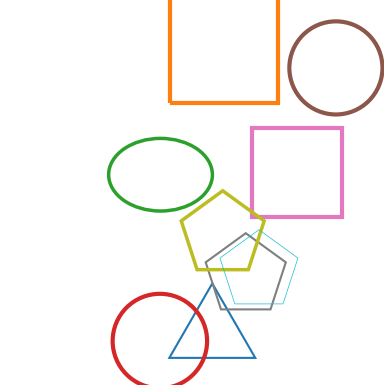[{"shape": "triangle", "thickness": 1.5, "radius": 0.64, "center": [0.551, 0.135]}, {"shape": "square", "thickness": 3, "radius": 0.7, "center": [0.582, 0.872]}, {"shape": "oval", "thickness": 2.5, "radius": 0.67, "center": [0.417, 0.546]}, {"shape": "circle", "thickness": 3, "radius": 0.61, "center": [0.415, 0.114]}, {"shape": "circle", "thickness": 3, "radius": 0.6, "center": [0.872, 0.824]}, {"shape": "square", "thickness": 3, "radius": 0.58, "center": [0.771, 0.552]}, {"shape": "pentagon", "thickness": 1.5, "radius": 0.55, "center": [0.638, 0.285]}, {"shape": "pentagon", "thickness": 2.5, "radius": 0.57, "center": [0.578, 0.391]}, {"shape": "pentagon", "thickness": 0.5, "radius": 0.53, "center": [0.673, 0.297]}]